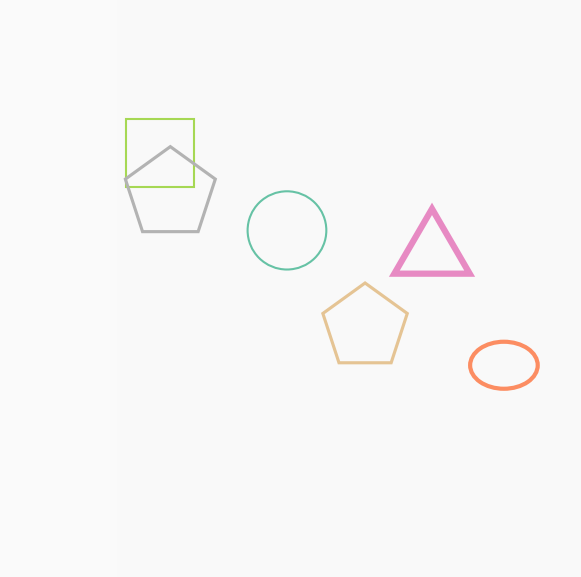[{"shape": "circle", "thickness": 1, "radius": 0.34, "center": [0.494, 0.6]}, {"shape": "oval", "thickness": 2, "radius": 0.29, "center": [0.867, 0.367]}, {"shape": "triangle", "thickness": 3, "radius": 0.37, "center": [0.743, 0.563]}, {"shape": "square", "thickness": 1, "radius": 0.29, "center": [0.275, 0.734]}, {"shape": "pentagon", "thickness": 1.5, "radius": 0.38, "center": [0.628, 0.433]}, {"shape": "pentagon", "thickness": 1.5, "radius": 0.41, "center": [0.293, 0.664]}]